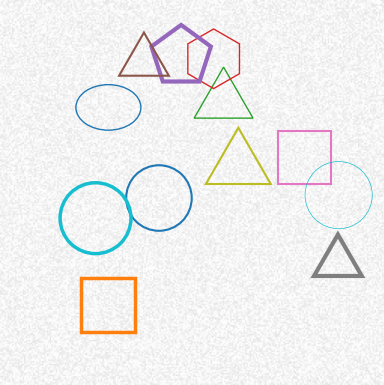[{"shape": "circle", "thickness": 1.5, "radius": 0.43, "center": [0.413, 0.486]}, {"shape": "oval", "thickness": 1, "radius": 0.42, "center": [0.282, 0.721]}, {"shape": "square", "thickness": 2.5, "radius": 0.35, "center": [0.281, 0.208]}, {"shape": "triangle", "thickness": 1, "radius": 0.44, "center": [0.581, 0.737]}, {"shape": "hexagon", "thickness": 1, "radius": 0.39, "center": [0.555, 0.847]}, {"shape": "pentagon", "thickness": 3, "radius": 0.41, "center": [0.471, 0.854]}, {"shape": "triangle", "thickness": 1.5, "radius": 0.37, "center": [0.374, 0.841]}, {"shape": "square", "thickness": 1.5, "radius": 0.34, "center": [0.791, 0.59]}, {"shape": "triangle", "thickness": 3, "radius": 0.36, "center": [0.878, 0.319]}, {"shape": "triangle", "thickness": 1.5, "radius": 0.49, "center": [0.619, 0.571]}, {"shape": "circle", "thickness": 0.5, "radius": 0.44, "center": [0.88, 0.493]}, {"shape": "circle", "thickness": 2.5, "radius": 0.46, "center": [0.248, 0.433]}]